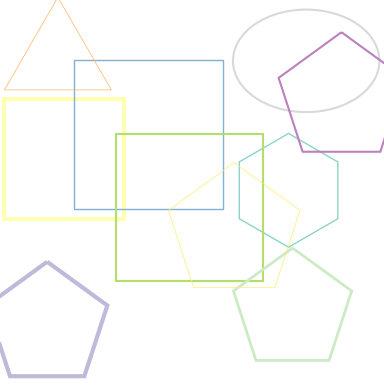[{"shape": "hexagon", "thickness": 1, "radius": 0.74, "center": [0.749, 0.506]}, {"shape": "square", "thickness": 3, "radius": 0.78, "center": [0.166, 0.586]}, {"shape": "pentagon", "thickness": 3, "radius": 0.82, "center": [0.122, 0.156]}, {"shape": "square", "thickness": 1, "radius": 0.97, "center": [0.385, 0.652]}, {"shape": "triangle", "thickness": 0.5, "radius": 0.8, "center": [0.15, 0.847]}, {"shape": "square", "thickness": 1.5, "radius": 0.95, "center": [0.492, 0.461]}, {"shape": "oval", "thickness": 1.5, "radius": 0.95, "center": [0.795, 0.842]}, {"shape": "pentagon", "thickness": 1.5, "radius": 0.86, "center": [0.887, 0.745]}, {"shape": "pentagon", "thickness": 2, "radius": 0.81, "center": [0.76, 0.194]}, {"shape": "pentagon", "thickness": 0.5, "radius": 0.9, "center": [0.608, 0.398]}]